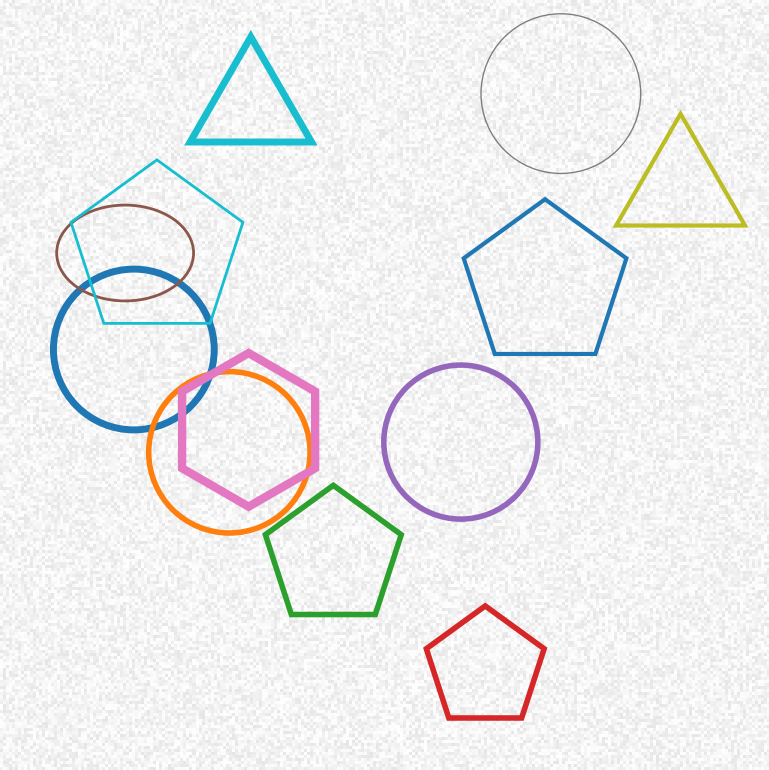[{"shape": "pentagon", "thickness": 1.5, "radius": 0.56, "center": [0.708, 0.63]}, {"shape": "circle", "thickness": 2.5, "radius": 0.52, "center": [0.174, 0.546]}, {"shape": "circle", "thickness": 2, "radius": 0.52, "center": [0.298, 0.413]}, {"shape": "pentagon", "thickness": 2, "radius": 0.46, "center": [0.433, 0.277]}, {"shape": "pentagon", "thickness": 2, "radius": 0.4, "center": [0.63, 0.133]}, {"shape": "circle", "thickness": 2, "radius": 0.5, "center": [0.598, 0.426]}, {"shape": "oval", "thickness": 1, "radius": 0.44, "center": [0.162, 0.671]}, {"shape": "hexagon", "thickness": 3, "radius": 0.5, "center": [0.323, 0.442]}, {"shape": "circle", "thickness": 0.5, "radius": 0.52, "center": [0.728, 0.878]}, {"shape": "triangle", "thickness": 1.5, "radius": 0.48, "center": [0.884, 0.755]}, {"shape": "triangle", "thickness": 2.5, "radius": 0.46, "center": [0.326, 0.861]}, {"shape": "pentagon", "thickness": 1, "radius": 0.59, "center": [0.204, 0.675]}]